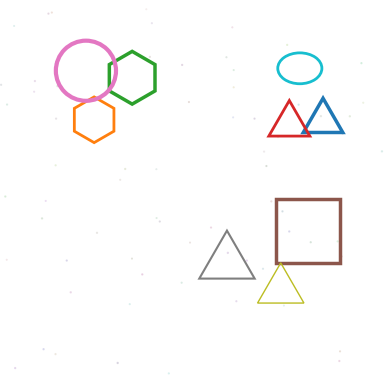[{"shape": "triangle", "thickness": 2.5, "radius": 0.3, "center": [0.839, 0.686]}, {"shape": "hexagon", "thickness": 2, "radius": 0.3, "center": [0.245, 0.689]}, {"shape": "hexagon", "thickness": 2.5, "radius": 0.34, "center": [0.343, 0.798]}, {"shape": "triangle", "thickness": 2, "radius": 0.31, "center": [0.752, 0.677]}, {"shape": "square", "thickness": 2.5, "radius": 0.41, "center": [0.8, 0.399]}, {"shape": "circle", "thickness": 3, "radius": 0.39, "center": [0.223, 0.816]}, {"shape": "triangle", "thickness": 1.5, "radius": 0.42, "center": [0.59, 0.318]}, {"shape": "triangle", "thickness": 1, "radius": 0.35, "center": [0.729, 0.248]}, {"shape": "oval", "thickness": 2, "radius": 0.29, "center": [0.779, 0.823]}]